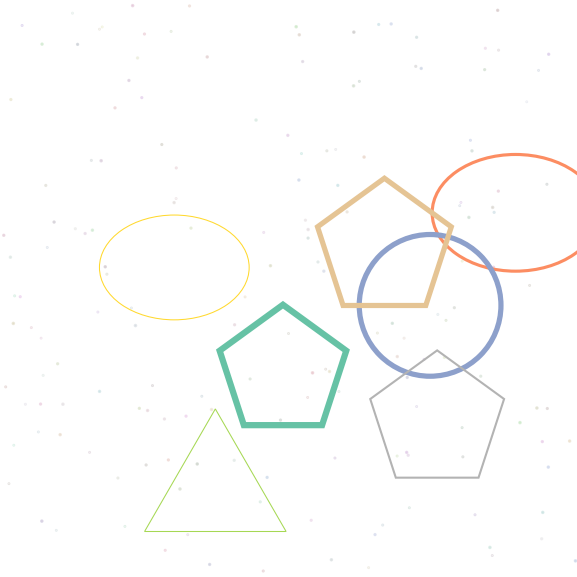[{"shape": "pentagon", "thickness": 3, "radius": 0.58, "center": [0.49, 0.356]}, {"shape": "oval", "thickness": 1.5, "radius": 0.72, "center": [0.893, 0.631]}, {"shape": "circle", "thickness": 2.5, "radius": 0.61, "center": [0.745, 0.47]}, {"shape": "triangle", "thickness": 0.5, "radius": 0.71, "center": [0.373, 0.15]}, {"shape": "oval", "thickness": 0.5, "radius": 0.65, "center": [0.302, 0.536]}, {"shape": "pentagon", "thickness": 2.5, "radius": 0.61, "center": [0.666, 0.569]}, {"shape": "pentagon", "thickness": 1, "radius": 0.61, "center": [0.757, 0.271]}]